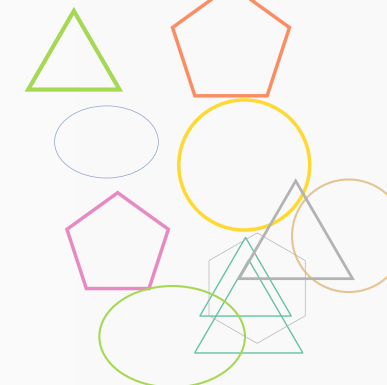[{"shape": "triangle", "thickness": 1, "radius": 0.81, "center": [0.642, 0.164]}, {"shape": "triangle", "thickness": 1, "radius": 0.68, "center": [0.634, 0.247]}, {"shape": "pentagon", "thickness": 2.5, "radius": 0.79, "center": [0.596, 0.879]}, {"shape": "oval", "thickness": 0.5, "radius": 0.67, "center": [0.275, 0.631]}, {"shape": "pentagon", "thickness": 2.5, "radius": 0.69, "center": [0.304, 0.362]}, {"shape": "oval", "thickness": 1.5, "radius": 0.94, "center": [0.444, 0.126]}, {"shape": "triangle", "thickness": 3, "radius": 0.68, "center": [0.191, 0.835]}, {"shape": "circle", "thickness": 2.5, "radius": 0.84, "center": [0.63, 0.571]}, {"shape": "circle", "thickness": 1.5, "radius": 0.73, "center": [0.9, 0.388]}, {"shape": "hexagon", "thickness": 0.5, "radius": 0.72, "center": [0.664, 0.252]}, {"shape": "triangle", "thickness": 2, "radius": 0.85, "center": [0.763, 0.361]}]